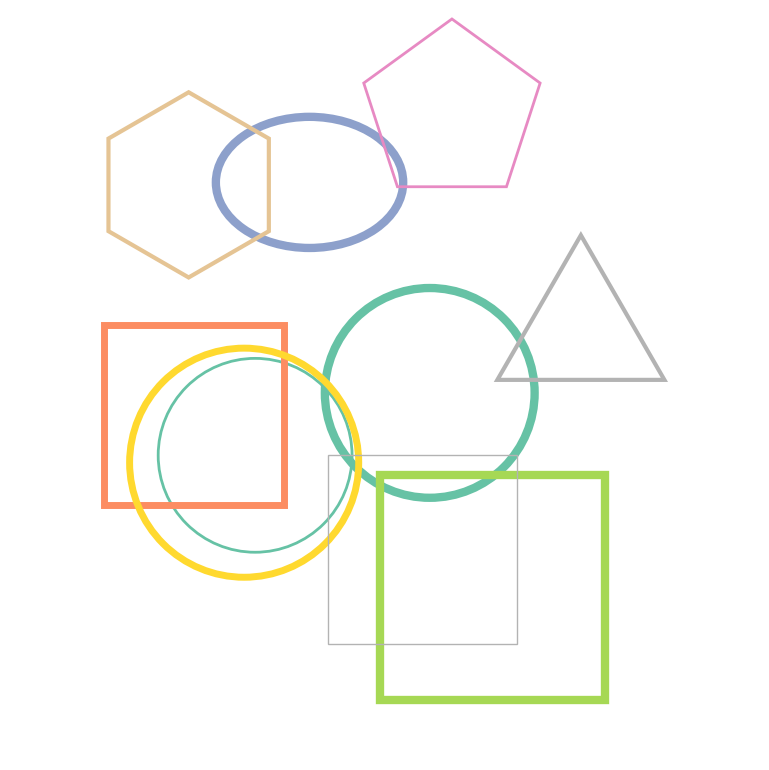[{"shape": "circle", "thickness": 3, "radius": 0.68, "center": [0.558, 0.49]}, {"shape": "circle", "thickness": 1, "radius": 0.63, "center": [0.331, 0.409]}, {"shape": "square", "thickness": 2.5, "radius": 0.58, "center": [0.252, 0.461]}, {"shape": "oval", "thickness": 3, "radius": 0.61, "center": [0.402, 0.763]}, {"shape": "pentagon", "thickness": 1, "radius": 0.6, "center": [0.587, 0.855]}, {"shape": "square", "thickness": 3, "radius": 0.73, "center": [0.64, 0.237]}, {"shape": "circle", "thickness": 2.5, "radius": 0.74, "center": [0.317, 0.399]}, {"shape": "hexagon", "thickness": 1.5, "radius": 0.6, "center": [0.245, 0.76]}, {"shape": "square", "thickness": 0.5, "radius": 0.61, "center": [0.549, 0.287]}, {"shape": "triangle", "thickness": 1.5, "radius": 0.63, "center": [0.754, 0.569]}]